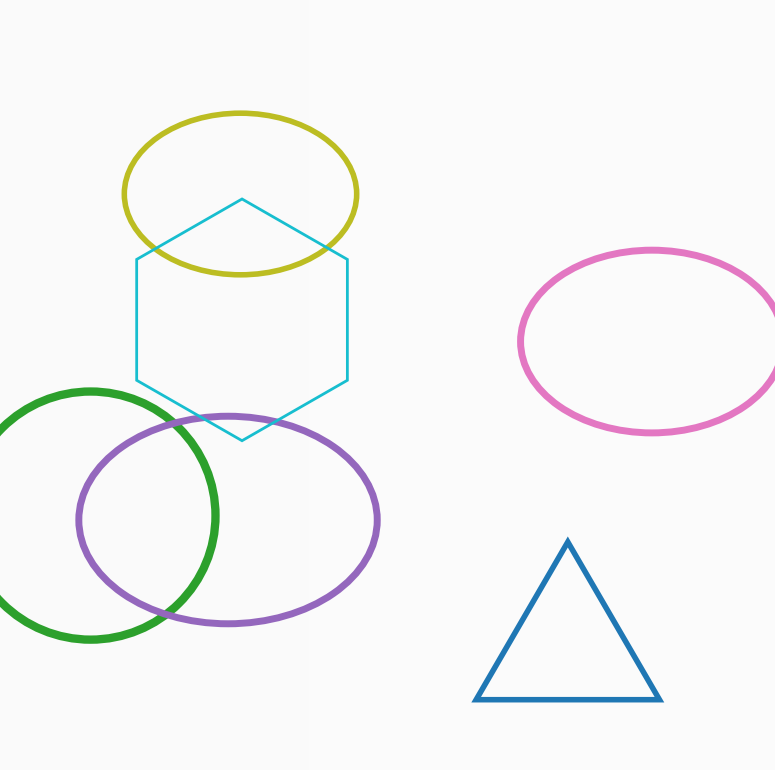[{"shape": "triangle", "thickness": 2, "radius": 0.68, "center": [0.733, 0.16]}, {"shape": "circle", "thickness": 3, "radius": 0.81, "center": [0.117, 0.33]}, {"shape": "oval", "thickness": 2.5, "radius": 0.96, "center": [0.294, 0.325]}, {"shape": "oval", "thickness": 2.5, "radius": 0.85, "center": [0.841, 0.556]}, {"shape": "oval", "thickness": 2, "radius": 0.75, "center": [0.31, 0.748]}, {"shape": "hexagon", "thickness": 1, "radius": 0.78, "center": [0.312, 0.585]}]